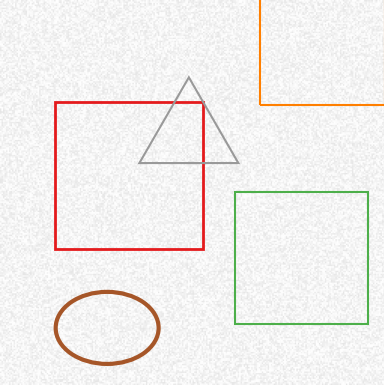[{"shape": "square", "thickness": 2, "radius": 0.96, "center": [0.335, 0.544]}, {"shape": "square", "thickness": 1.5, "radius": 0.86, "center": [0.783, 0.329]}, {"shape": "square", "thickness": 1.5, "radius": 0.81, "center": [0.837, 0.889]}, {"shape": "oval", "thickness": 3, "radius": 0.67, "center": [0.278, 0.148]}, {"shape": "triangle", "thickness": 1.5, "radius": 0.74, "center": [0.491, 0.651]}]